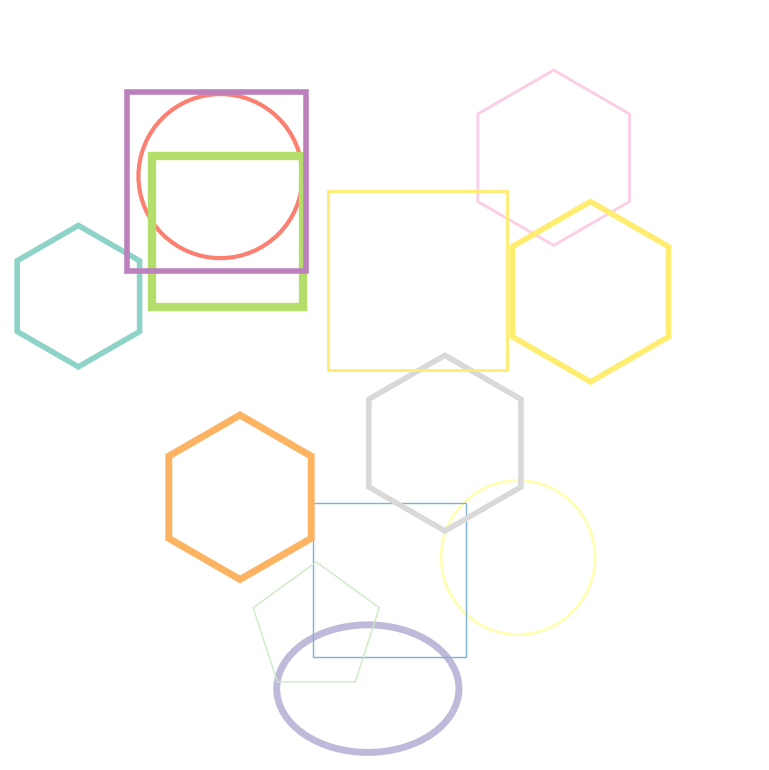[{"shape": "hexagon", "thickness": 2, "radius": 0.46, "center": [0.102, 0.615]}, {"shape": "circle", "thickness": 1, "radius": 0.5, "center": [0.673, 0.276]}, {"shape": "oval", "thickness": 2.5, "radius": 0.59, "center": [0.478, 0.106]}, {"shape": "circle", "thickness": 1.5, "radius": 0.53, "center": [0.286, 0.771]}, {"shape": "square", "thickness": 0.5, "radius": 0.5, "center": [0.506, 0.246]}, {"shape": "hexagon", "thickness": 2.5, "radius": 0.53, "center": [0.312, 0.354]}, {"shape": "square", "thickness": 3, "radius": 0.49, "center": [0.296, 0.699]}, {"shape": "hexagon", "thickness": 1, "radius": 0.57, "center": [0.719, 0.795]}, {"shape": "hexagon", "thickness": 2, "radius": 0.57, "center": [0.578, 0.424]}, {"shape": "square", "thickness": 2, "radius": 0.58, "center": [0.282, 0.764]}, {"shape": "pentagon", "thickness": 0.5, "radius": 0.43, "center": [0.411, 0.184]}, {"shape": "square", "thickness": 1, "radius": 0.58, "center": [0.542, 0.635]}, {"shape": "hexagon", "thickness": 2, "radius": 0.59, "center": [0.767, 0.621]}]